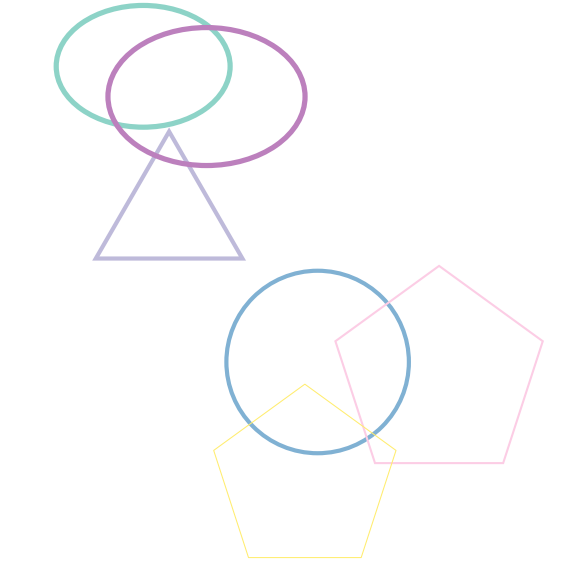[{"shape": "oval", "thickness": 2.5, "radius": 0.75, "center": [0.248, 0.884]}, {"shape": "triangle", "thickness": 2, "radius": 0.73, "center": [0.293, 0.625]}, {"shape": "circle", "thickness": 2, "radius": 0.79, "center": [0.55, 0.372]}, {"shape": "pentagon", "thickness": 1, "radius": 0.94, "center": [0.76, 0.35]}, {"shape": "oval", "thickness": 2.5, "radius": 0.85, "center": [0.358, 0.832]}, {"shape": "pentagon", "thickness": 0.5, "radius": 0.83, "center": [0.528, 0.168]}]